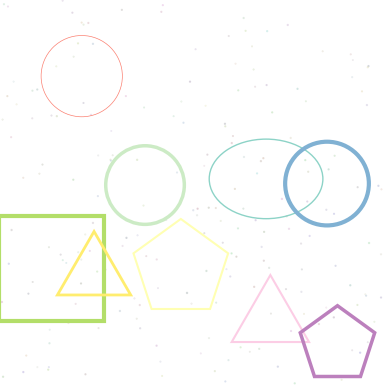[{"shape": "oval", "thickness": 1, "radius": 0.74, "center": [0.691, 0.535]}, {"shape": "pentagon", "thickness": 1.5, "radius": 0.65, "center": [0.47, 0.302]}, {"shape": "circle", "thickness": 0.5, "radius": 0.53, "center": [0.212, 0.802]}, {"shape": "circle", "thickness": 3, "radius": 0.54, "center": [0.849, 0.523]}, {"shape": "square", "thickness": 3, "radius": 0.68, "center": [0.134, 0.302]}, {"shape": "triangle", "thickness": 1.5, "radius": 0.58, "center": [0.702, 0.17]}, {"shape": "pentagon", "thickness": 2.5, "radius": 0.51, "center": [0.877, 0.104]}, {"shape": "circle", "thickness": 2.5, "radius": 0.51, "center": [0.377, 0.519]}, {"shape": "triangle", "thickness": 2, "radius": 0.55, "center": [0.244, 0.289]}]